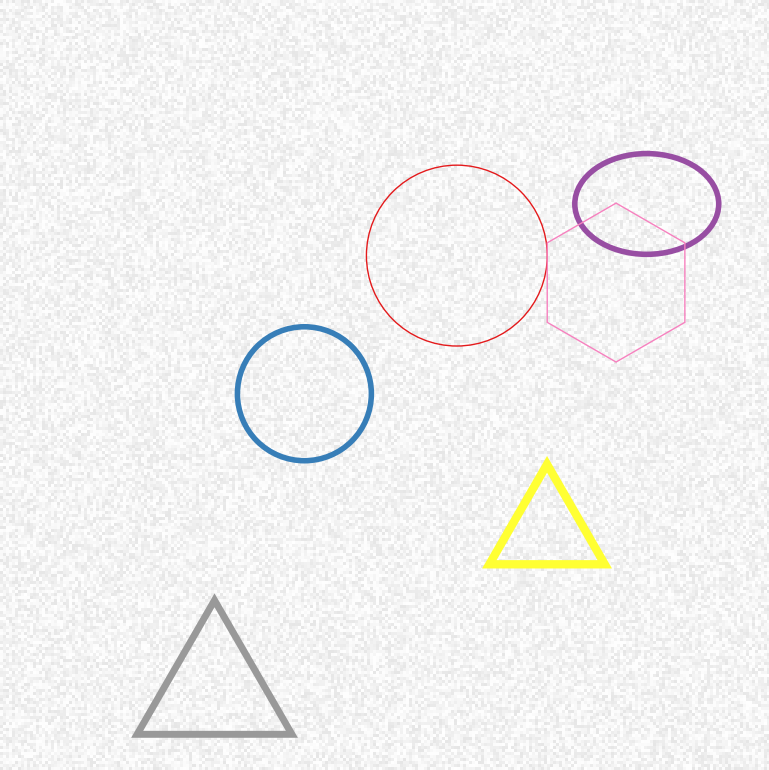[{"shape": "circle", "thickness": 0.5, "radius": 0.59, "center": [0.593, 0.668]}, {"shape": "circle", "thickness": 2, "radius": 0.43, "center": [0.395, 0.489]}, {"shape": "oval", "thickness": 2, "radius": 0.47, "center": [0.84, 0.735]}, {"shape": "triangle", "thickness": 3, "radius": 0.43, "center": [0.71, 0.31]}, {"shape": "hexagon", "thickness": 0.5, "radius": 0.52, "center": [0.8, 0.633]}, {"shape": "triangle", "thickness": 2.5, "radius": 0.58, "center": [0.279, 0.104]}]